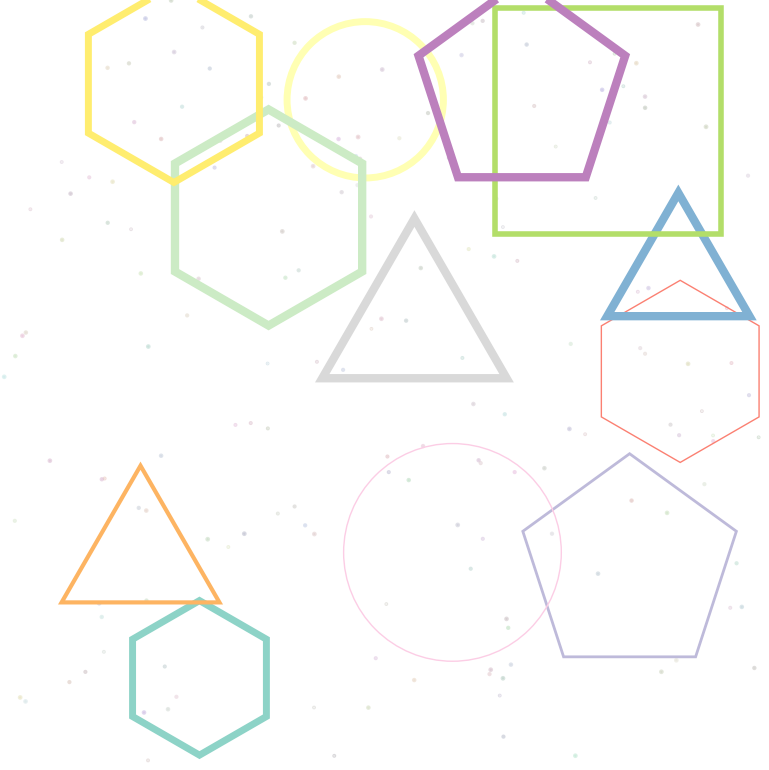[{"shape": "hexagon", "thickness": 2.5, "radius": 0.5, "center": [0.259, 0.12]}, {"shape": "circle", "thickness": 2.5, "radius": 0.51, "center": [0.474, 0.87]}, {"shape": "pentagon", "thickness": 1, "radius": 0.73, "center": [0.818, 0.265]}, {"shape": "hexagon", "thickness": 0.5, "radius": 0.59, "center": [0.883, 0.518]}, {"shape": "triangle", "thickness": 3, "radius": 0.53, "center": [0.881, 0.643]}, {"shape": "triangle", "thickness": 1.5, "radius": 0.59, "center": [0.182, 0.277]}, {"shape": "square", "thickness": 2, "radius": 0.74, "center": [0.79, 0.843]}, {"shape": "circle", "thickness": 0.5, "radius": 0.71, "center": [0.588, 0.283]}, {"shape": "triangle", "thickness": 3, "radius": 0.69, "center": [0.538, 0.578]}, {"shape": "pentagon", "thickness": 3, "radius": 0.71, "center": [0.678, 0.884]}, {"shape": "hexagon", "thickness": 3, "radius": 0.7, "center": [0.349, 0.718]}, {"shape": "hexagon", "thickness": 2.5, "radius": 0.64, "center": [0.226, 0.891]}]